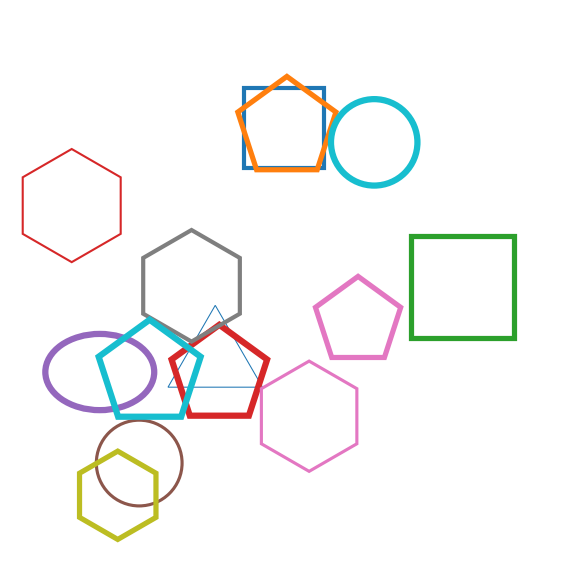[{"shape": "triangle", "thickness": 0.5, "radius": 0.47, "center": [0.373, 0.376]}, {"shape": "square", "thickness": 2, "radius": 0.34, "center": [0.491, 0.777]}, {"shape": "pentagon", "thickness": 2.5, "radius": 0.45, "center": [0.497, 0.777]}, {"shape": "square", "thickness": 2.5, "radius": 0.44, "center": [0.801, 0.502]}, {"shape": "pentagon", "thickness": 3, "radius": 0.43, "center": [0.38, 0.35]}, {"shape": "hexagon", "thickness": 1, "radius": 0.49, "center": [0.124, 0.643]}, {"shape": "oval", "thickness": 3, "radius": 0.47, "center": [0.173, 0.355]}, {"shape": "circle", "thickness": 1.5, "radius": 0.37, "center": [0.241, 0.197]}, {"shape": "pentagon", "thickness": 2.5, "radius": 0.39, "center": [0.62, 0.443]}, {"shape": "hexagon", "thickness": 1.5, "radius": 0.48, "center": [0.535, 0.278]}, {"shape": "hexagon", "thickness": 2, "radius": 0.48, "center": [0.332, 0.504]}, {"shape": "hexagon", "thickness": 2.5, "radius": 0.38, "center": [0.204, 0.141]}, {"shape": "circle", "thickness": 3, "radius": 0.37, "center": [0.648, 0.753]}, {"shape": "pentagon", "thickness": 3, "radius": 0.46, "center": [0.259, 0.353]}]